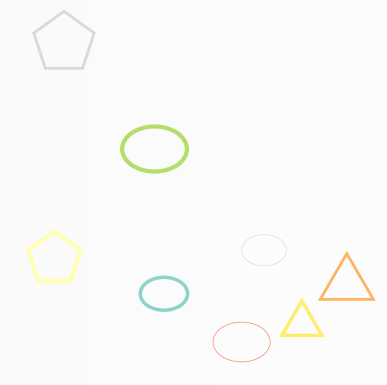[{"shape": "oval", "thickness": 2.5, "radius": 0.31, "center": [0.423, 0.237]}, {"shape": "pentagon", "thickness": 3, "radius": 0.36, "center": [0.141, 0.328]}, {"shape": "oval", "thickness": 0.5, "radius": 0.37, "center": [0.623, 0.112]}, {"shape": "triangle", "thickness": 2, "radius": 0.4, "center": [0.895, 0.262]}, {"shape": "oval", "thickness": 3, "radius": 0.42, "center": [0.399, 0.613]}, {"shape": "pentagon", "thickness": 2, "radius": 0.41, "center": [0.165, 0.889]}, {"shape": "oval", "thickness": 0.5, "radius": 0.29, "center": [0.681, 0.35]}, {"shape": "triangle", "thickness": 2.5, "radius": 0.3, "center": [0.779, 0.159]}]